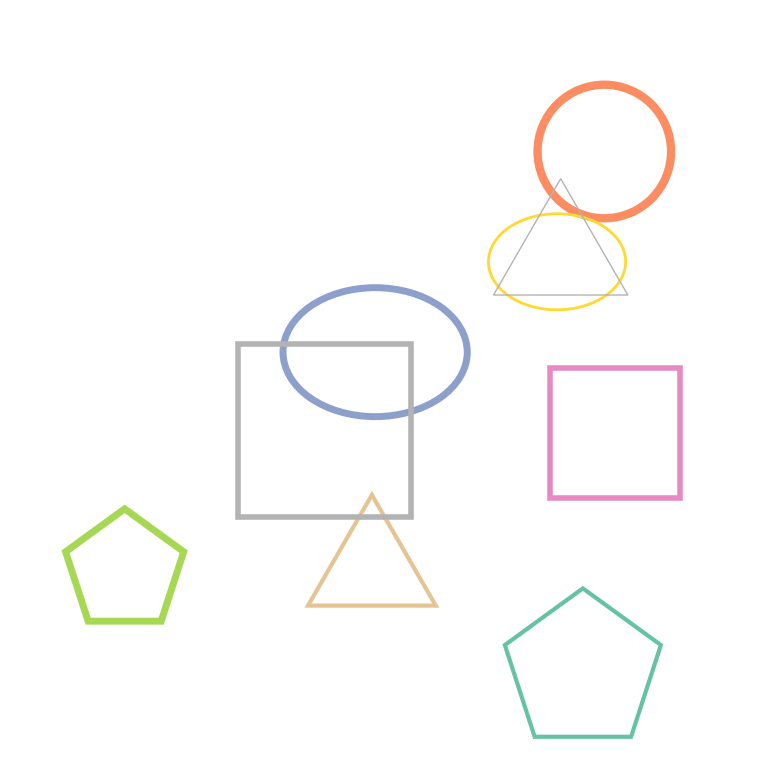[{"shape": "pentagon", "thickness": 1.5, "radius": 0.53, "center": [0.757, 0.129]}, {"shape": "circle", "thickness": 3, "radius": 0.43, "center": [0.785, 0.803]}, {"shape": "oval", "thickness": 2.5, "radius": 0.6, "center": [0.487, 0.543]}, {"shape": "square", "thickness": 2, "radius": 0.42, "center": [0.799, 0.438]}, {"shape": "pentagon", "thickness": 2.5, "radius": 0.4, "center": [0.162, 0.259]}, {"shape": "oval", "thickness": 1, "radius": 0.45, "center": [0.723, 0.66]}, {"shape": "triangle", "thickness": 1.5, "radius": 0.48, "center": [0.483, 0.261]}, {"shape": "triangle", "thickness": 0.5, "radius": 0.5, "center": [0.728, 0.667]}, {"shape": "square", "thickness": 2, "radius": 0.56, "center": [0.421, 0.441]}]